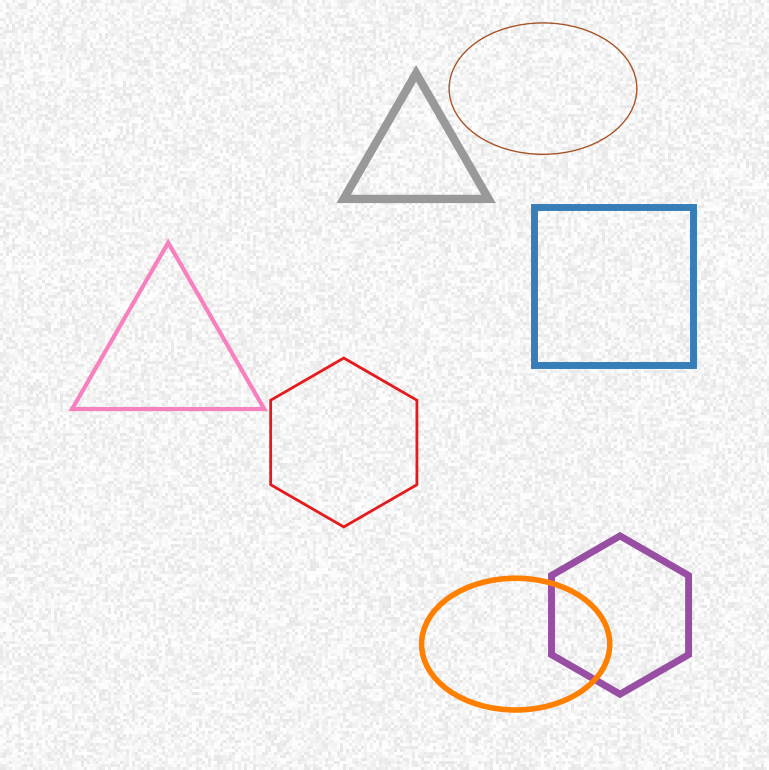[{"shape": "hexagon", "thickness": 1, "radius": 0.55, "center": [0.446, 0.425]}, {"shape": "square", "thickness": 2.5, "radius": 0.52, "center": [0.797, 0.629]}, {"shape": "hexagon", "thickness": 2.5, "radius": 0.51, "center": [0.805, 0.201]}, {"shape": "oval", "thickness": 2, "radius": 0.61, "center": [0.67, 0.163]}, {"shape": "oval", "thickness": 0.5, "radius": 0.61, "center": [0.705, 0.885]}, {"shape": "triangle", "thickness": 1.5, "radius": 0.72, "center": [0.218, 0.541]}, {"shape": "triangle", "thickness": 3, "radius": 0.54, "center": [0.54, 0.796]}]